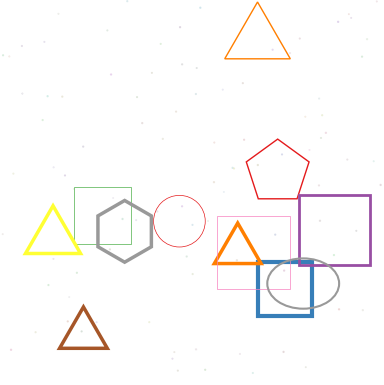[{"shape": "circle", "thickness": 0.5, "radius": 0.34, "center": [0.466, 0.426]}, {"shape": "pentagon", "thickness": 1, "radius": 0.43, "center": [0.721, 0.553]}, {"shape": "square", "thickness": 3, "radius": 0.35, "center": [0.741, 0.249]}, {"shape": "square", "thickness": 0.5, "radius": 0.37, "center": [0.267, 0.44]}, {"shape": "square", "thickness": 2, "radius": 0.46, "center": [0.868, 0.402]}, {"shape": "triangle", "thickness": 1, "radius": 0.49, "center": [0.669, 0.896]}, {"shape": "triangle", "thickness": 2.5, "radius": 0.35, "center": [0.617, 0.35]}, {"shape": "triangle", "thickness": 2.5, "radius": 0.41, "center": [0.138, 0.383]}, {"shape": "triangle", "thickness": 2.5, "radius": 0.36, "center": [0.217, 0.131]}, {"shape": "square", "thickness": 0.5, "radius": 0.47, "center": [0.658, 0.344]}, {"shape": "oval", "thickness": 1.5, "radius": 0.47, "center": [0.788, 0.264]}, {"shape": "hexagon", "thickness": 2.5, "radius": 0.4, "center": [0.324, 0.399]}]